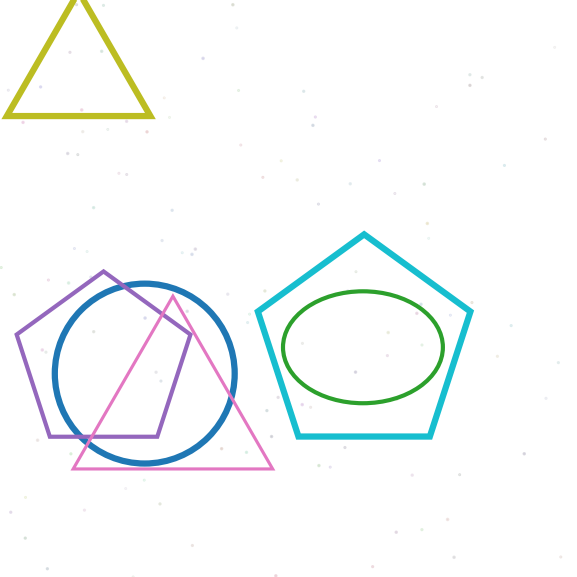[{"shape": "circle", "thickness": 3, "radius": 0.78, "center": [0.251, 0.352]}, {"shape": "oval", "thickness": 2, "radius": 0.69, "center": [0.628, 0.398]}, {"shape": "pentagon", "thickness": 2, "radius": 0.79, "center": [0.179, 0.371]}, {"shape": "triangle", "thickness": 1.5, "radius": 1.0, "center": [0.299, 0.287]}, {"shape": "triangle", "thickness": 3, "radius": 0.72, "center": [0.136, 0.87]}, {"shape": "pentagon", "thickness": 3, "radius": 0.97, "center": [0.631, 0.4]}]